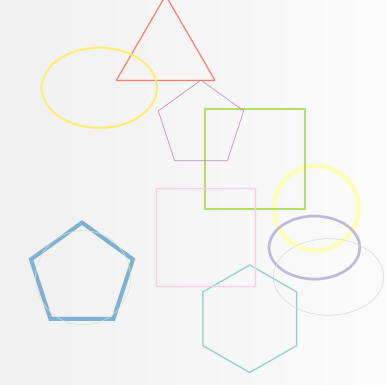[{"shape": "hexagon", "thickness": 1, "radius": 0.7, "center": [0.644, 0.172]}, {"shape": "circle", "thickness": 3, "radius": 0.55, "center": [0.816, 0.459]}, {"shape": "oval", "thickness": 2, "radius": 0.59, "center": [0.811, 0.357]}, {"shape": "triangle", "thickness": 1, "radius": 0.74, "center": [0.428, 0.865]}, {"shape": "pentagon", "thickness": 3, "radius": 0.69, "center": [0.212, 0.284]}, {"shape": "square", "thickness": 1.5, "radius": 0.65, "center": [0.658, 0.588]}, {"shape": "square", "thickness": 1, "radius": 0.64, "center": [0.531, 0.385]}, {"shape": "oval", "thickness": 0.5, "radius": 0.71, "center": [0.848, 0.281]}, {"shape": "pentagon", "thickness": 0.5, "radius": 0.58, "center": [0.519, 0.676]}, {"shape": "circle", "thickness": 0.5, "radius": 0.61, "center": [0.214, 0.279]}, {"shape": "oval", "thickness": 1.5, "radius": 0.74, "center": [0.256, 0.772]}]